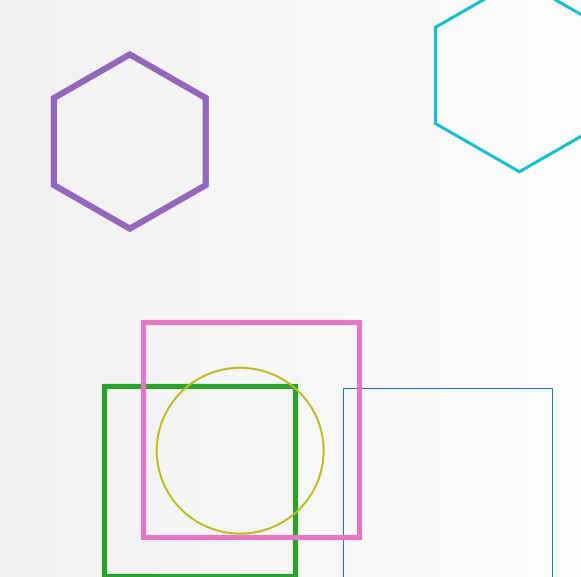[{"shape": "square", "thickness": 0.5, "radius": 0.9, "center": [0.77, 0.147]}, {"shape": "square", "thickness": 2.5, "radius": 0.82, "center": [0.343, 0.167]}, {"shape": "hexagon", "thickness": 3, "radius": 0.75, "center": [0.223, 0.754]}, {"shape": "square", "thickness": 2.5, "radius": 0.93, "center": [0.432, 0.255]}, {"shape": "circle", "thickness": 1, "radius": 0.72, "center": [0.413, 0.219]}, {"shape": "hexagon", "thickness": 1.5, "radius": 0.83, "center": [0.894, 0.869]}]